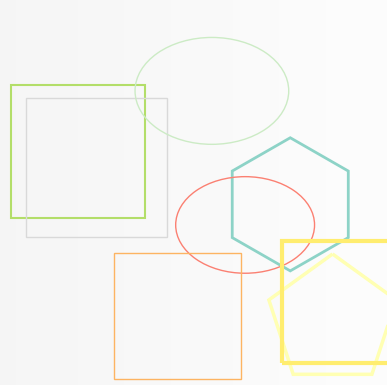[{"shape": "hexagon", "thickness": 2, "radius": 0.86, "center": [0.749, 0.469]}, {"shape": "pentagon", "thickness": 2.5, "radius": 0.86, "center": [0.858, 0.168]}, {"shape": "oval", "thickness": 1, "radius": 0.9, "center": [0.633, 0.416]}, {"shape": "square", "thickness": 1, "radius": 0.82, "center": [0.459, 0.179]}, {"shape": "square", "thickness": 1.5, "radius": 0.86, "center": [0.203, 0.606]}, {"shape": "square", "thickness": 1, "radius": 0.9, "center": [0.249, 0.565]}, {"shape": "oval", "thickness": 1, "radius": 0.99, "center": [0.547, 0.764]}, {"shape": "square", "thickness": 3, "radius": 0.79, "center": [0.887, 0.215]}]